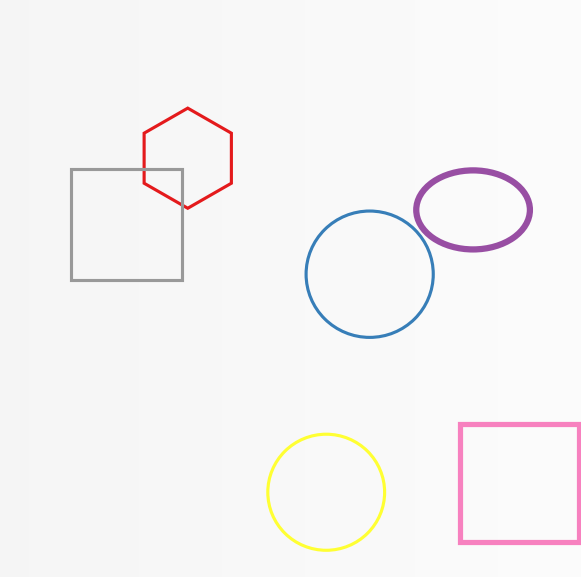[{"shape": "hexagon", "thickness": 1.5, "radius": 0.43, "center": [0.323, 0.725]}, {"shape": "circle", "thickness": 1.5, "radius": 0.55, "center": [0.636, 0.524]}, {"shape": "oval", "thickness": 3, "radius": 0.49, "center": [0.814, 0.636]}, {"shape": "circle", "thickness": 1.5, "radius": 0.5, "center": [0.561, 0.147]}, {"shape": "square", "thickness": 2.5, "radius": 0.51, "center": [0.894, 0.163]}, {"shape": "square", "thickness": 1.5, "radius": 0.48, "center": [0.217, 0.61]}]